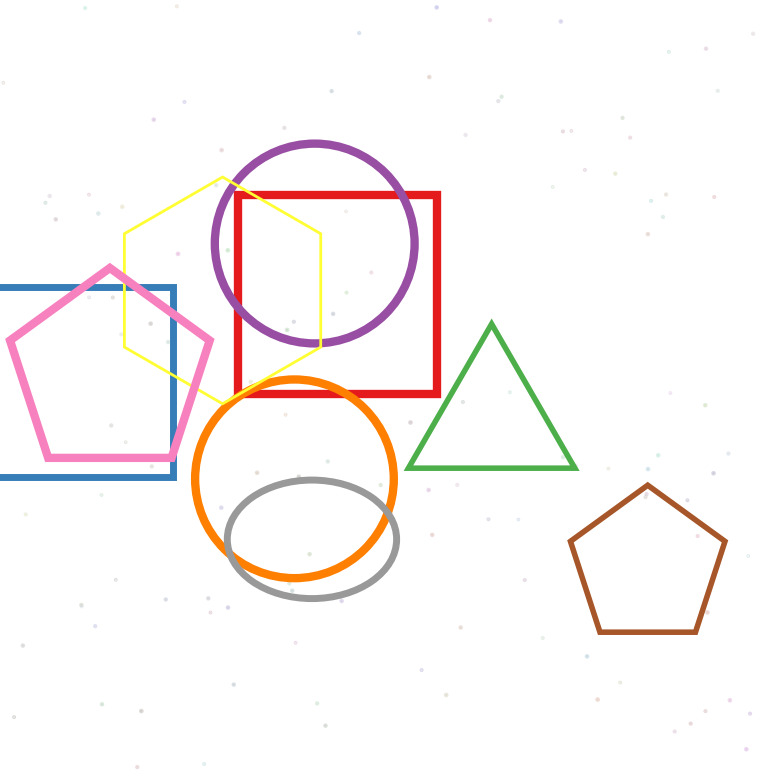[{"shape": "square", "thickness": 3, "radius": 0.65, "center": [0.438, 0.618]}, {"shape": "square", "thickness": 2.5, "radius": 0.62, "center": [0.1, 0.504]}, {"shape": "triangle", "thickness": 2, "radius": 0.62, "center": [0.638, 0.454]}, {"shape": "circle", "thickness": 3, "radius": 0.65, "center": [0.409, 0.684]}, {"shape": "circle", "thickness": 3, "radius": 0.65, "center": [0.382, 0.378]}, {"shape": "hexagon", "thickness": 1, "radius": 0.74, "center": [0.289, 0.623]}, {"shape": "pentagon", "thickness": 2, "radius": 0.53, "center": [0.841, 0.264]}, {"shape": "pentagon", "thickness": 3, "radius": 0.68, "center": [0.143, 0.516]}, {"shape": "oval", "thickness": 2.5, "radius": 0.55, "center": [0.405, 0.3]}]